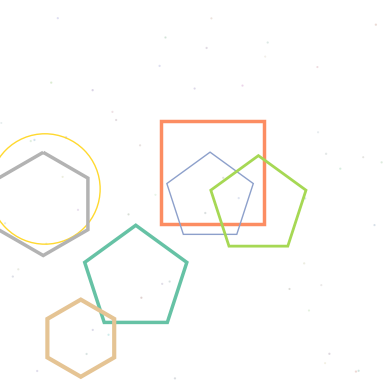[{"shape": "pentagon", "thickness": 2.5, "radius": 0.7, "center": [0.353, 0.275]}, {"shape": "square", "thickness": 2.5, "radius": 0.67, "center": [0.552, 0.553]}, {"shape": "pentagon", "thickness": 1, "radius": 0.59, "center": [0.546, 0.487]}, {"shape": "pentagon", "thickness": 2, "radius": 0.65, "center": [0.671, 0.466]}, {"shape": "circle", "thickness": 1, "radius": 0.72, "center": [0.117, 0.509]}, {"shape": "hexagon", "thickness": 3, "radius": 0.5, "center": [0.21, 0.122]}, {"shape": "hexagon", "thickness": 2.5, "radius": 0.67, "center": [0.112, 0.47]}]